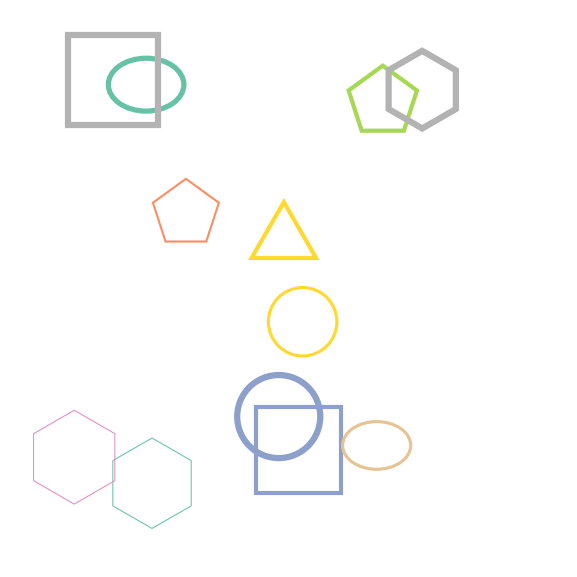[{"shape": "oval", "thickness": 2.5, "radius": 0.33, "center": [0.253, 0.853]}, {"shape": "hexagon", "thickness": 0.5, "radius": 0.39, "center": [0.263, 0.162]}, {"shape": "pentagon", "thickness": 1, "radius": 0.3, "center": [0.322, 0.629]}, {"shape": "square", "thickness": 2, "radius": 0.37, "center": [0.517, 0.22]}, {"shape": "circle", "thickness": 3, "radius": 0.36, "center": [0.483, 0.278]}, {"shape": "hexagon", "thickness": 0.5, "radius": 0.41, "center": [0.129, 0.207]}, {"shape": "pentagon", "thickness": 2, "radius": 0.31, "center": [0.663, 0.823]}, {"shape": "circle", "thickness": 1.5, "radius": 0.3, "center": [0.524, 0.442]}, {"shape": "triangle", "thickness": 2, "radius": 0.32, "center": [0.491, 0.585]}, {"shape": "oval", "thickness": 1.5, "radius": 0.29, "center": [0.652, 0.228]}, {"shape": "hexagon", "thickness": 3, "radius": 0.34, "center": [0.731, 0.844]}, {"shape": "square", "thickness": 3, "radius": 0.39, "center": [0.195, 0.861]}]